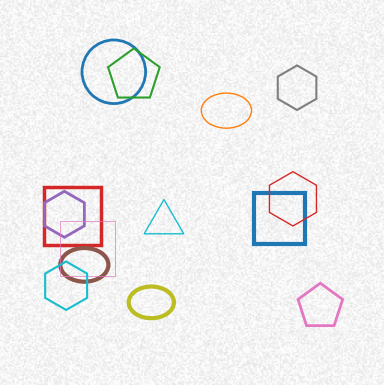[{"shape": "square", "thickness": 3, "radius": 0.33, "center": [0.726, 0.433]}, {"shape": "circle", "thickness": 2, "radius": 0.41, "center": [0.296, 0.814]}, {"shape": "oval", "thickness": 1, "radius": 0.33, "center": [0.588, 0.713]}, {"shape": "pentagon", "thickness": 1.5, "radius": 0.35, "center": [0.348, 0.804]}, {"shape": "hexagon", "thickness": 1, "radius": 0.35, "center": [0.761, 0.484]}, {"shape": "square", "thickness": 2.5, "radius": 0.37, "center": [0.189, 0.439]}, {"shape": "hexagon", "thickness": 2, "radius": 0.3, "center": [0.167, 0.443]}, {"shape": "oval", "thickness": 3, "radius": 0.31, "center": [0.219, 0.312]}, {"shape": "square", "thickness": 0.5, "radius": 0.36, "center": [0.227, 0.354]}, {"shape": "pentagon", "thickness": 2, "radius": 0.3, "center": [0.832, 0.204]}, {"shape": "hexagon", "thickness": 1.5, "radius": 0.29, "center": [0.772, 0.772]}, {"shape": "oval", "thickness": 3, "radius": 0.29, "center": [0.393, 0.215]}, {"shape": "triangle", "thickness": 1, "radius": 0.3, "center": [0.426, 0.422]}, {"shape": "hexagon", "thickness": 1.5, "radius": 0.31, "center": [0.172, 0.258]}]